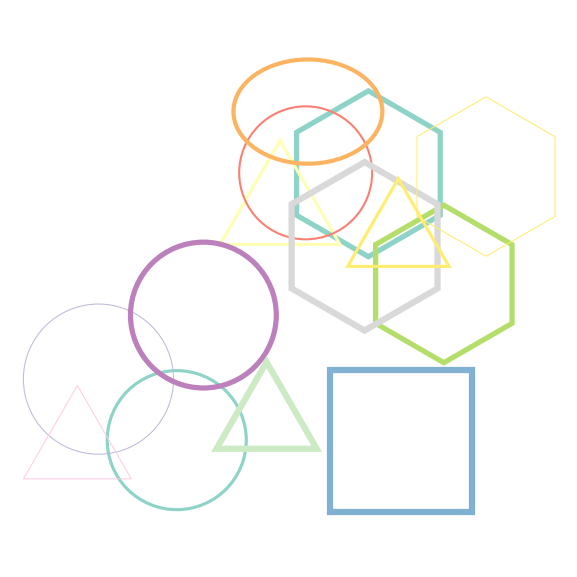[{"shape": "circle", "thickness": 1.5, "radius": 0.6, "center": [0.306, 0.237]}, {"shape": "hexagon", "thickness": 2.5, "radius": 0.72, "center": [0.638, 0.698]}, {"shape": "triangle", "thickness": 1.5, "radius": 0.6, "center": [0.485, 0.636]}, {"shape": "circle", "thickness": 0.5, "radius": 0.65, "center": [0.171, 0.343]}, {"shape": "circle", "thickness": 1, "radius": 0.58, "center": [0.529, 0.7]}, {"shape": "square", "thickness": 3, "radius": 0.62, "center": [0.694, 0.236]}, {"shape": "oval", "thickness": 2, "radius": 0.64, "center": [0.533, 0.806]}, {"shape": "hexagon", "thickness": 2.5, "radius": 0.68, "center": [0.769, 0.507]}, {"shape": "triangle", "thickness": 0.5, "radius": 0.54, "center": [0.134, 0.224]}, {"shape": "hexagon", "thickness": 3, "radius": 0.73, "center": [0.631, 0.573]}, {"shape": "circle", "thickness": 2.5, "radius": 0.63, "center": [0.352, 0.454]}, {"shape": "triangle", "thickness": 3, "radius": 0.5, "center": [0.462, 0.272]}, {"shape": "hexagon", "thickness": 0.5, "radius": 0.69, "center": [0.842, 0.693]}, {"shape": "triangle", "thickness": 1.5, "radius": 0.51, "center": [0.69, 0.588]}]